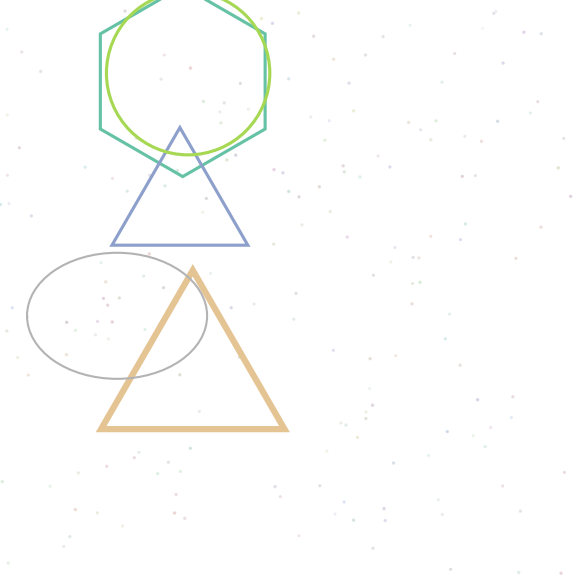[{"shape": "hexagon", "thickness": 1.5, "radius": 0.82, "center": [0.316, 0.858]}, {"shape": "triangle", "thickness": 1.5, "radius": 0.68, "center": [0.312, 0.642]}, {"shape": "circle", "thickness": 1.5, "radius": 0.71, "center": [0.326, 0.872]}, {"shape": "triangle", "thickness": 3, "radius": 0.92, "center": [0.334, 0.348]}, {"shape": "oval", "thickness": 1, "radius": 0.78, "center": [0.203, 0.452]}]